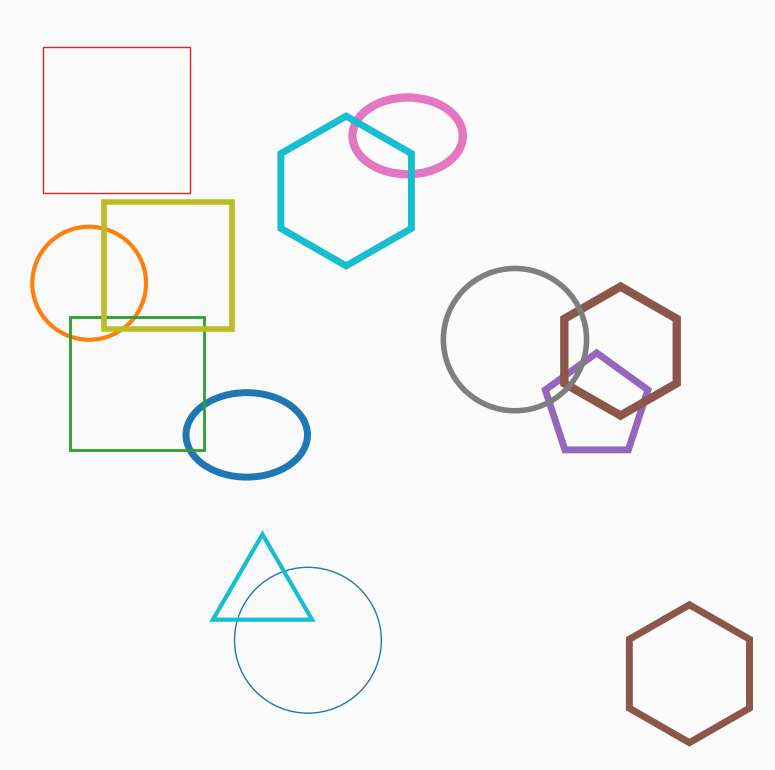[{"shape": "oval", "thickness": 2.5, "radius": 0.39, "center": [0.318, 0.435]}, {"shape": "circle", "thickness": 0.5, "radius": 0.47, "center": [0.397, 0.169]}, {"shape": "circle", "thickness": 1.5, "radius": 0.37, "center": [0.115, 0.632]}, {"shape": "square", "thickness": 1, "radius": 0.43, "center": [0.177, 0.502]}, {"shape": "square", "thickness": 0.5, "radius": 0.47, "center": [0.15, 0.845]}, {"shape": "pentagon", "thickness": 2.5, "radius": 0.35, "center": [0.77, 0.472]}, {"shape": "hexagon", "thickness": 3, "radius": 0.42, "center": [0.801, 0.544]}, {"shape": "hexagon", "thickness": 2.5, "radius": 0.45, "center": [0.89, 0.125]}, {"shape": "oval", "thickness": 3, "radius": 0.36, "center": [0.526, 0.824]}, {"shape": "circle", "thickness": 2, "radius": 0.46, "center": [0.664, 0.559]}, {"shape": "square", "thickness": 2, "radius": 0.41, "center": [0.217, 0.655]}, {"shape": "triangle", "thickness": 1.5, "radius": 0.37, "center": [0.339, 0.232]}, {"shape": "hexagon", "thickness": 2.5, "radius": 0.49, "center": [0.447, 0.752]}]